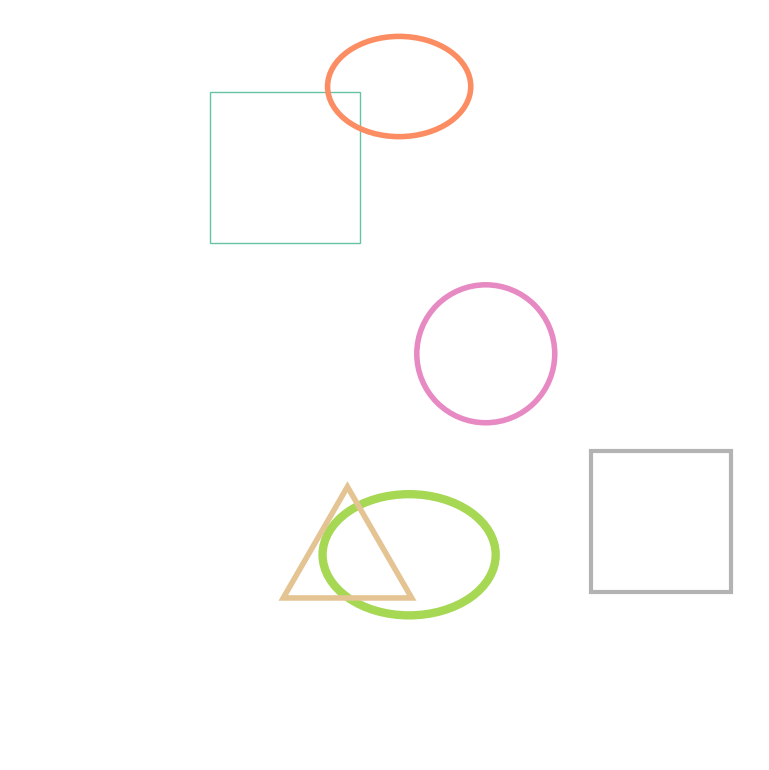[{"shape": "square", "thickness": 0.5, "radius": 0.49, "center": [0.37, 0.782]}, {"shape": "oval", "thickness": 2, "radius": 0.46, "center": [0.518, 0.888]}, {"shape": "circle", "thickness": 2, "radius": 0.45, "center": [0.631, 0.541]}, {"shape": "oval", "thickness": 3, "radius": 0.56, "center": [0.531, 0.28]}, {"shape": "triangle", "thickness": 2, "radius": 0.48, "center": [0.451, 0.272]}, {"shape": "square", "thickness": 1.5, "radius": 0.46, "center": [0.858, 0.323]}]